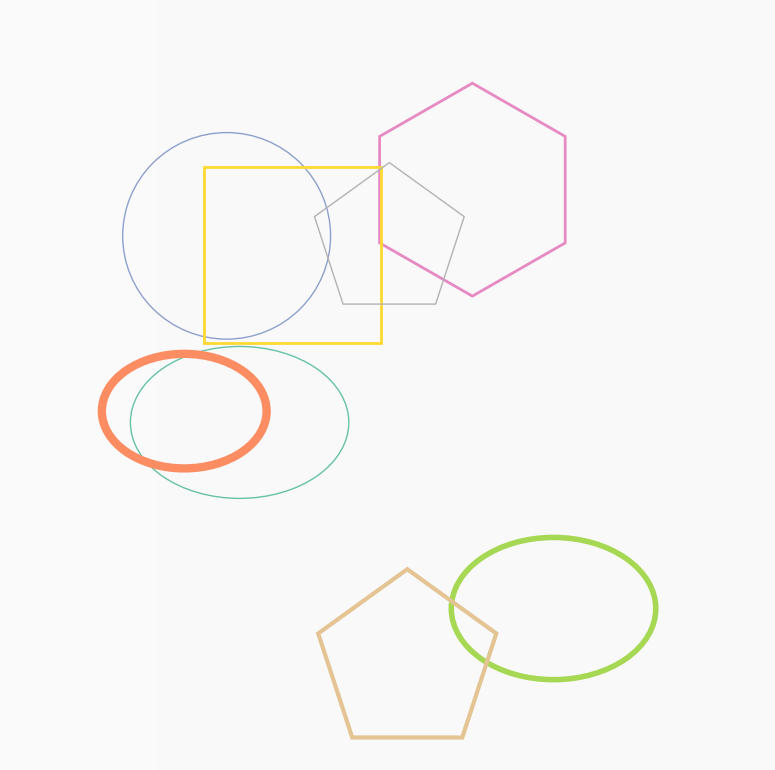[{"shape": "oval", "thickness": 0.5, "radius": 0.7, "center": [0.309, 0.451]}, {"shape": "oval", "thickness": 3, "radius": 0.53, "center": [0.238, 0.466]}, {"shape": "circle", "thickness": 0.5, "radius": 0.67, "center": [0.292, 0.694]}, {"shape": "hexagon", "thickness": 1, "radius": 0.69, "center": [0.61, 0.754]}, {"shape": "oval", "thickness": 2, "radius": 0.66, "center": [0.714, 0.21]}, {"shape": "square", "thickness": 1, "radius": 0.57, "center": [0.378, 0.669]}, {"shape": "pentagon", "thickness": 1.5, "radius": 0.6, "center": [0.525, 0.14]}, {"shape": "pentagon", "thickness": 0.5, "radius": 0.51, "center": [0.502, 0.687]}]